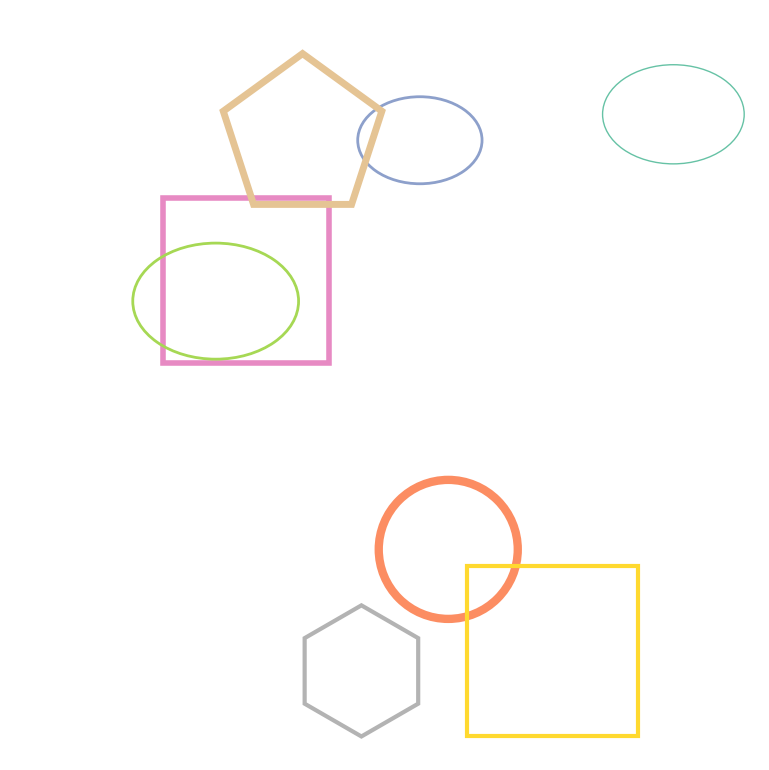[{"shape": "oval", "thickness": 0.5, "radius": 0.46, "center": [0.875, 0.852]}, {"shape": "circle", "thickness": 3, "radius": 0.45, "center": [0.582, 0.287]}, {"shape": "oval", "thickness": 1, "radius": 0.4, "center": [0.545, 0.818]}, {"shape": "square", "thickness": 2, "radius": 0.54, "center": [0.319, 0.635]}, {"shape": "oval", "thickness": 1, "radius": 0.54, "center": [0.28, 0.609]}, {"shape": "square", "thickness": 1.5, "radius": 0.55, "center": [0.718, 0.155]}, {"shape": "pentagon", "thickness": 2.5, "radius": 0.54, "center": [0.393, 0.822]}, {"shape": "hexagon", "thickness": 1.5, "radius": 0.43, "center": [0.469, 0.129]}]